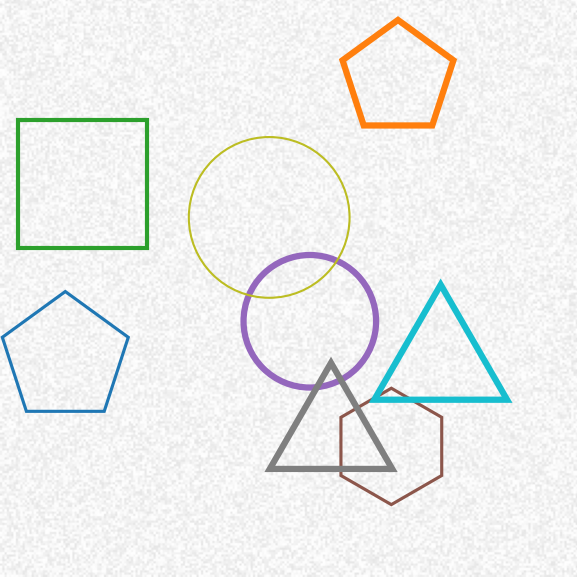[{"shape": "pentagon", "thickness": 1.5, "radius": 0.57, "center": [0.113, 0.38]}, {"shape": "pentagon", "thickness": 3, "radius": 0.5, "center": [0.689, 0.864]}, {"shape": "square", "thickness": 2, "radius": 0.56, "center": [0.143, 0.681]}, {"shape": "circle", "thickness": 3, "radius": 0.57, "center": [0.536, 0.443]}, {"shape": "hexagon", "thickness": 1.5, "radius": 0.5, "center": [0.678, 0.226]}, {"shape": "triangle", "thickness": 3, "radius": 0.61, "center": [0.573, 0.248]}, {"shape": "circle", "thickness": 1, "radius": 0.7, "center": [0.466, 0.623]}, {"shape": "triangle", "thickness": 3, "radius": 0.66, "center": [0.763, 0.373]}]